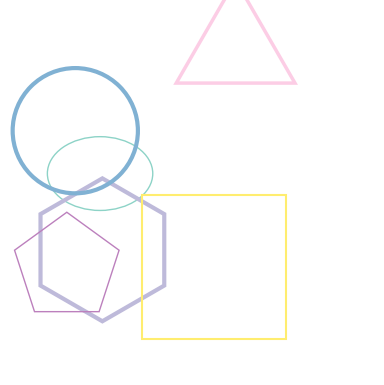[{"shape": "oval", "thickness": 1, "radius": 0.68, "center": [0.26, 0.549]}, {"shape": "hexagon", "thickness": 3, "radius": 0.93, "center": [0.266, 0.351]}, {"shape": "circle", "thickness": 3, "radius": 0.81, "center": [0.196, 0.661]}, {"shape": "triangle", "thickness": 2.5, "radius": 0.89, "center": [0.612, 0.873]}, {"shape": "pentagon", "thickness": 1, "radius": 0.71, "center": [0.174, 0.306]}, {"shape": "square", "thickness": 1.5, "radius": 0.93, "center": [0.555, 0.306]}]